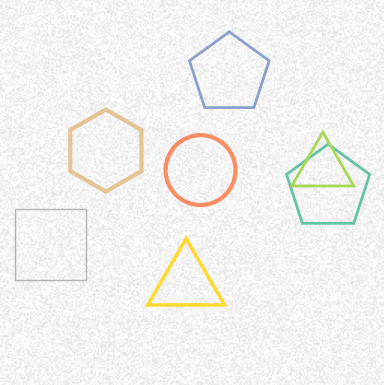[{"shape": "pentagon", "thickness": 2, "radius": 0.57, "center": [0.852, 0.512]}, {"shape": "circle", "thickness": 3, "radius": 0.45, "center": [0.521, 0.558]}, {"shape": "pentagon", "thickness": 2, "radius": 0.54, "center": [0.596, 0.809]}, {"shape": "triangle", "thickness": 2, "radius": 0.47, "center": [0.838, 0.564]}, {"shape": "triangle", "thickness": 2.5, "radius": 0.58, "center": [0.483, 0.265]}, {"shape": "hexagon", "thickness": 3, "radius": 0.53, "center": [0.275, 0.609]}, {"shape": "square", "thickness": 1, "radius": 0.46, "center": [0.131, 0.366]}]